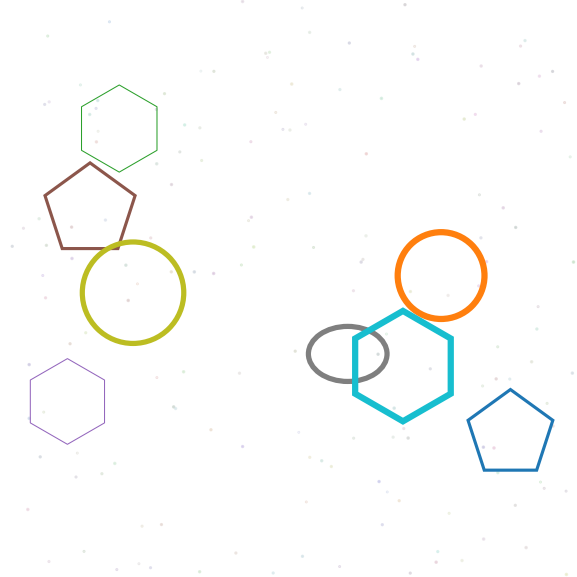[{"shape": "pentagon", "thickness": 1.5, "radius": 0.39, "center": [0.884, 0.247]}, {"shape": "circle", "thickness": 3, "radius": 0.38, "center": [0.764, 0.522]}, {"shape": "hexagon", "thickness": 0.5, "radius": 0.38, "center": [0.206, 0.777]}, {"shape": "hexagon", "thickness": 0.5, "radius": 0.37, "center": [0.117, 0.304]}, {"shape": "pentagon", "thickness": 1.5, "radius": 0.41, "center": [0.156, 0.635]}, {"shape": "oval", "thickness": 2.5, "radius": 0.34, "center": [0.602, 0.386]}, {"shape": "circle", "thickness": 2.5, "radius": 0.44, "center": [0.23, 0.492]}, {"shape": "hexagon", "thickness": 3, "radius": 0.48, "center": [0.698, 0.365]}]